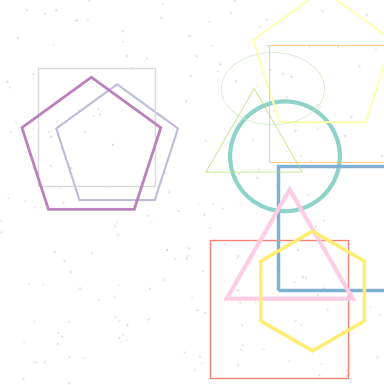[{"shape": "circle", "thickness": 3, "radius": 0.71, "center": [0.74, 0.594]}, {"shape": "pentagon", "thickness": 1.5, "radius": 0.95, "center": [0.838, 0.836]}, {"shape": "pentagon", "thickness": 1.5, "radius": 0.83, "center": [0.304, 0.615]}, {"shape": "square", "thickness": 1, "radius": 0.9, "center": [0.724, 0.198]}, {"shape": "square", "thickness": 2.5, "radius": 0.8, "center": [0.882, 0.407]}, {"shape": "square", "thickness": 0.5, "radius": 0.76, "center": [0.851, 0.731]}, {"shape": "triangle", "thickness": 0.5, "radius": 0.72, "center": [0.66, 0.625]}, {"shape": "triangle", "thickness": 3, "radius": 0.94, "center": [0.752, 0.319]}, {"shape": "square", "thickness": 1, "radius": 0.76, "center": [0.25, 0.67]}, {"shape": "pentagon", "thickness": 2, "radius": 0.95, "center": [0.237, 0.61]}, {"shape": "oval", "thickness": 0.5, "radius": 0.67, "center": [0.709, 0.77]}, {"shape": "hexagon", "thickness": 2.5, "radius": 0.78, "center": [0.812, 0.244]}]